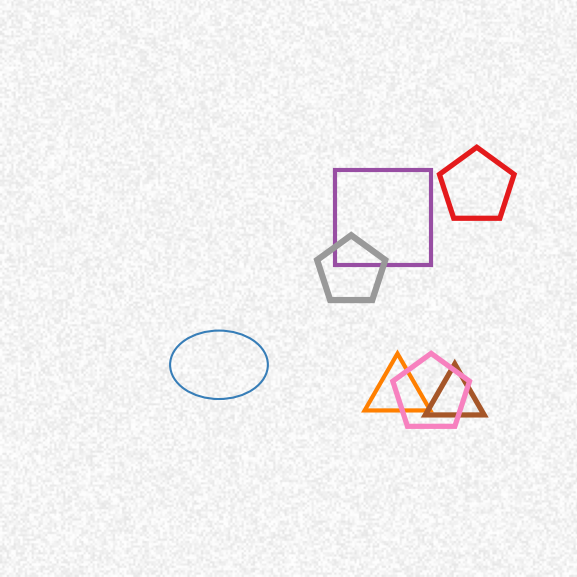[{"shape": "pentagon", "thickness": 2.5, "radius": 0.34, "center": [0.826, 0.676]}, {"shape": "oval", "thickness": 1, "radius": 0.42, "center": [0.379, 0.367]}, {"shape": "square", "thickness": 2, "radius": 0.41, "center": [0.663, 0.623]}, {"shape": "triangle", "thickness": 2, "radius": 0.33, "center": [0.688, 0.321]}, {"shape": "triangle", "thickness": 2.5, "radius": 0.29, "center": [0.787, 0.31]}, {"shape": "pentagon", "thickness": 2.5, "radius": 0.35, "center": [0.747, 0.317]}, {"shape": "pentagon", "thickness": 3, "radius": 0.31, "center": [0.608, 0.53]}]